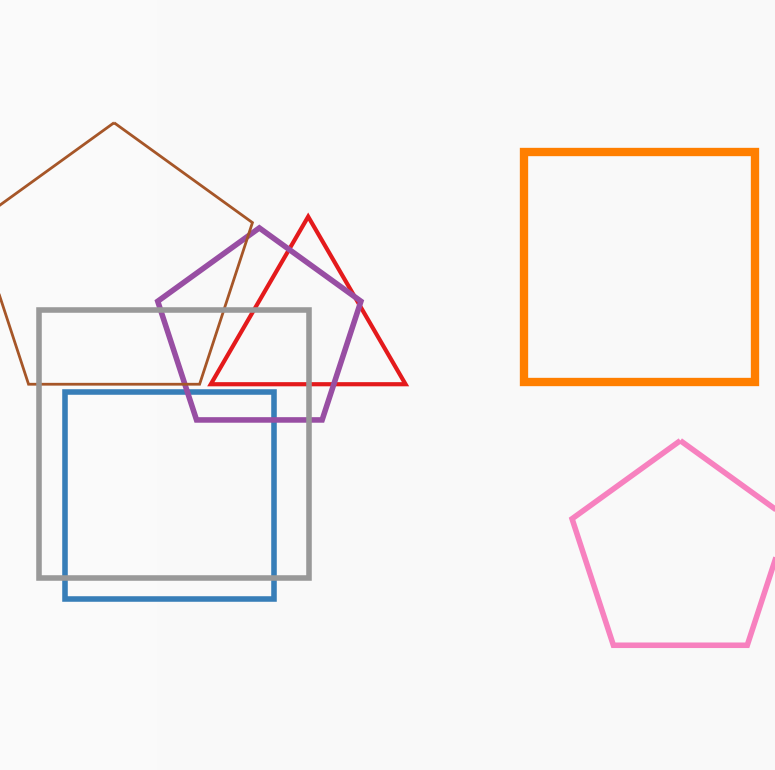[{"shape": "triangle", "thickness": 1.5, "radius": 0.73, "center": [0.398, 0.574]}, {"shape": "square", "thickness": 2, "radius": 0.67, "center": [0.219, 0.357]}, {"shape": "pentagon", "thickness": 2, "radius": 0.69, "center": [0.335, 0.566]}, {"shape": "square", "thickness": 3, "radius": 0.74, "center": [0.825, 0.653]}, {"shape": "pentagon", "thickness": 1, "radius": 0.94, "center": [0.147, 0.653]}, {"shape": "pentagon", "thickness": 2, "radius": 0.73, "center": [0.878, 0.281]}, {"shape": "square", "thickness": 2, "radius": 0.87, "center": [0.224, 0.424]}]